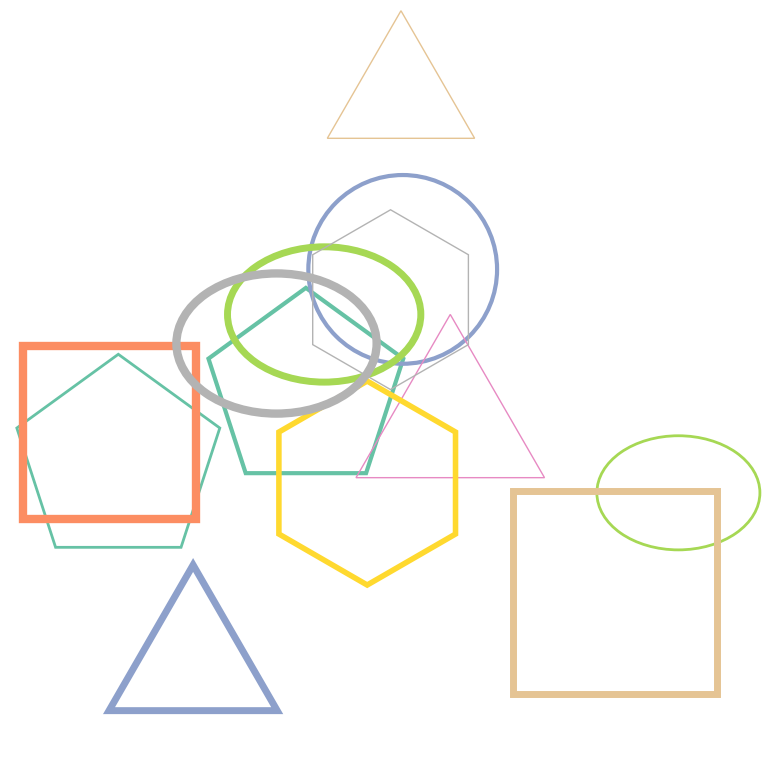[{"shape": "pentagon", "thickness": 1, "radius": 0.69, "center": [0.154, 0.401]}, {"shape": "pentagon", "thickness": 1.5, "radius": 0.67, "center": [0.397, 0.493]}, {"shape": "square", "thickness": 3, "radius": 0.56, "center": [0.142, 0.439]}, {"shape": "triangle", "thickness": 2.5, "radius": 0.63, "center": [0.251, 0.14]}, {"shape": "circle", "thickness": 1.5, "radius": 0.61, "center": [0.523, 0.65]}, {"shape": "triangle", "thickness": 0.5, "radius": 0.71, "center": [0.585, 0.45]}, {"shape": "oval", "thickness": 2.5, "radius": 0.63, "center": [0.421, 0.592]}, {"shape": "oval", "thickness": 1, "radius": 0.53, "center": [0.881, 0.36]}, {"shape": "hexagon", "thickness": 2, "radius": 0.66, "center": [0.477, 0.373]}, {"shape": "square", "thickness": 2.5, "radius": 0.66, "center": [0.799, 0.231]}, {"shape": "triangle", "thickness": 0.5, "radius": 0.55, "center": [0.521, 0.876]}, {"shape": "hexagon", "thickness": 0.5, "radius": 0.58, "center": [0.507, 0.611]}, {"shape": "oval", "thickness": 3, "radius": 0.65, "center": [0.359, 0.554]}]